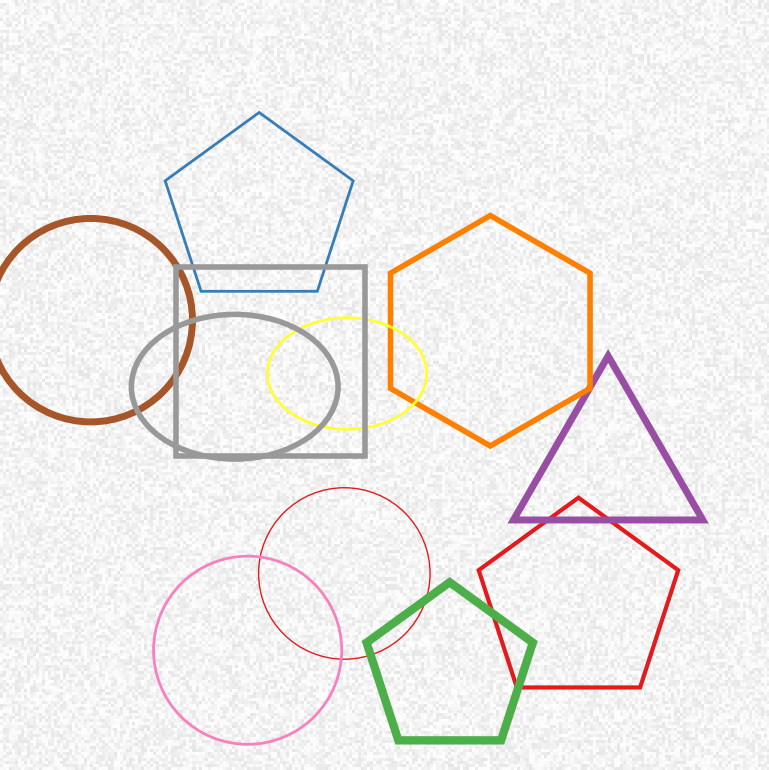[{"shape": "circle", "thickness": 0.5, "radius": 0.56, "center": [0.447, 0.255]}, {"shape": "pentagon", "thickness": 1.5, "radius": 0.68, "center": [0.751, 0.217]}, {"shape": "pentagon", "thickness": 1, "radius": 0.64, "center": [0.337, 0.726]}, {"shape": "pentagon", "thickness": 3, "radius": 0.57, "center": [0.584, 0.13]}, {"shape": "triangle", "thickness": 2.5, "radius": 0.71, "center": [0.79, 0.396]}, {"shape": "hexagon", "thickness": 2, "radius": 0.75, "center": [0.637, 0.57]}, {"shape": "oval", "thickness": 1, "radius": 0.52, "center": [0.451, 0.515]}, {"shape": "circle", "thickness": 2.5, "radius": 0.66, "center": [0.118, 0.584]}, {"shape": "circle", "thickness": 1, "radius": 0.61, "center": [0.322, 0.156]}, {"shape": "square", "thickness": 2, "radius": 0.61, "center": [0.351, 0.531]}, {"shape": "oval", "thickness": 2, "radius": 0.67, "center": [0.305, 0.498]}]